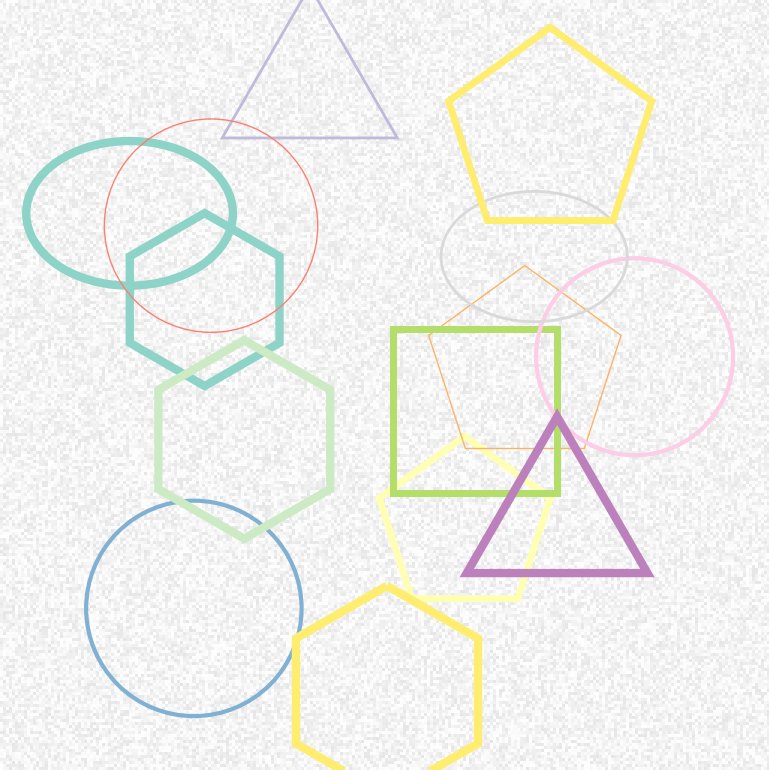[{"shape": "oval", "thickness": 3, "radius": 0.67, "center": [0.168, 0.723]}, {"shape": "hexagon", "thickness": 3, "radius": 0.56, "center": [0.266, 0.611]}, {"shape": "pentagon", "thickness": 2.5, "radius": 0.58, "center": [0.604, 0.317]}, {"shape": "triangle", "thickness": 1, "radius": 0.66, "center": [0.402, 0.886]}, {"shape": "circle", "thickness": 0.5, "radius": 0.69, "center": [0.274, 0.707]}, {"shape": "circle", "thickness": 1.5, "radius": 0.7, "center": [0.252, 0.21]}, {"shape": "pentagon", "thickness": 0.5, "radius": 0.66, "center": [0.682, 0.524]}, {"shape": "square", "thickness": 2.5, "radius": 0.53, "center": [0.616, 0.467]}, {"shape": "circle", "thickness": 1.5, "radius": 0.64, "center": [0.824, 0.537]}, {"shape": "oval", "thickness": 1, "radius": 0.6, "center": [0.694, 0.667]}, {"shape": "triangle", "thickness": 3, "radius": 0.68, "center": [0.723, 0.323]}, {"shape": "hexagon", "thickness": 3, "radius": 0.64, "center": [0.317, 0.429]}, {"shape": "hexagon", "thickness": 3, "radius": 0.68, "center": [0.503, 0.103]}, {"shape": "pentagon", "thickness": 2.5, "radius": 0.69, "center": [0.715, 0.826]}]